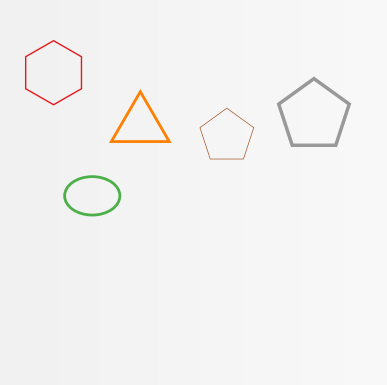[{"shape": "hexagon", "thickness": 1, "radius": 0.42, "center": [0.138, 0.811]}, {"shape": "oval", "thickness": 2, "radius": 0.36, "center": [0.238, 0.491]}, {"shape": "triangle", "thickness": 2, "radius": 0.43, "center": [0.362, 0.675]}, {"shape": "pentagon", "thickness": 0.5, "radius": 0.36, "center": [0.585, 0.646]}, {"shape": "pentagon", "thickness": 2.5, "radius": 0.48, "center": [0.81, 0.7]}]